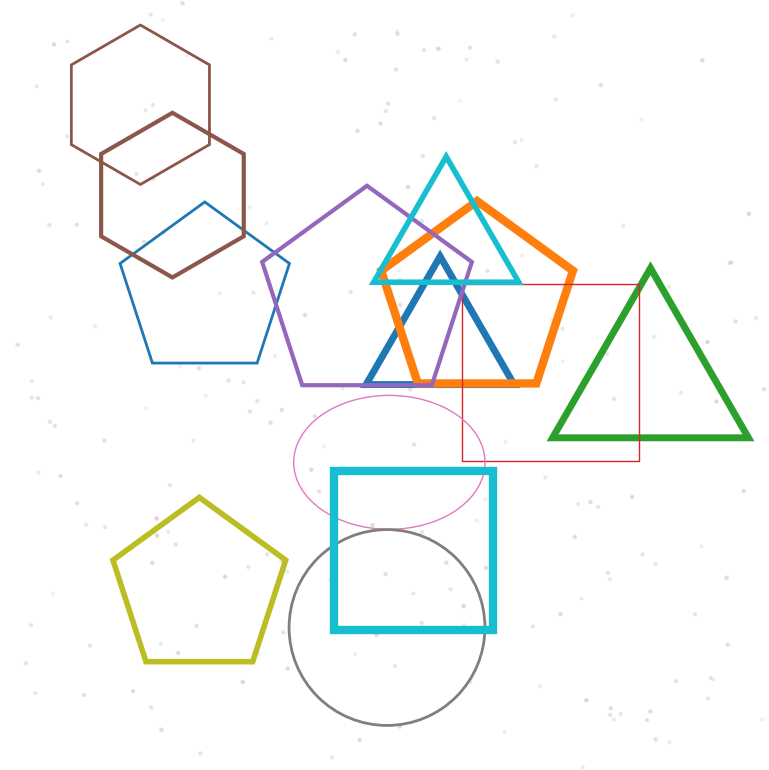[{"shape": "triangle", "thickness": 2.5, "radius": 0.55, "center": [0.572, 0.556]}, {"shape": "pentagon", "thickness": 1, "radius": 0.58, "center": [0.266, 0.622]}, {"shape": "pentagon", "thickness": 3, "radius": 0.65, "center": [0.62, 0.608]}, {"shape": "triangle", "thickness": 2.5, "radius": 0.73, "center": [0.845, 0.505]}, {"shape": "square", "thickness": 0.5, "radius": 0.57, "center": [0.715, 0.516]}, {"shape": "pentagon", "thickness": 1.5, "radius": 0.72, "center": [0.477, 0.616]}, {"shape": "hexagon", "thickness": 1.5, "radius": 0.53, "center": [0.224, 0.747]}, {"shape": "hexagon", "thickness": 1, "radius": 0.52, "center": [0.182, 0.864]}, {"shape": "oval", "thickness": 0.5, "radius": 0.62, "center": [0.506, 0.4]}, {"shape": "circle", "thickness": 1, "radius": 0.64, "center": [0.503, 0.185]}, {"shape": "pentagon", "thickness": 2, "radius": 0.59, "center": [0.259, 0.236]}, {"shape": "triangle", "thickness": 2, "radius": 0.54, "center": [0.579, 0.688]}, {"shape": "square", "thickness": 3, "radius": 0.52, "center": [0.537, 0.285]}]